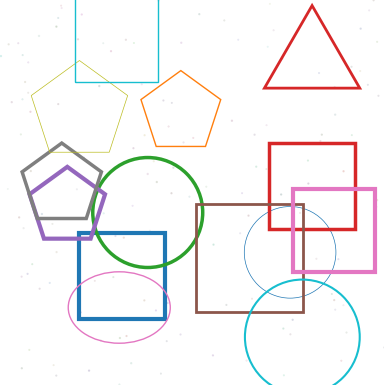[{"shape": "square", "thickness": 3, "radius": 0.56, "center": [0.316, 0.283]}, {"shape": "circle", "thickness": 0.5, "radius": 0.59, "center": [0.754, 0.345]}, {"shape": "pentagon", "thickness": 1, "radius": 0.54, "center": [0.47, 0.708]}, {"shape": "circle", "thickness": 2.5, "radius": 0.71, "center": [0.384, 0.448]}, {"shape": "square", "thickness": 2.5, "radius": 0.56, "center": [0.811, 0.516]}, {"shape": "triangle", "thickness": 2, "radius": 0.71, "center": [0.811, 0.843]}, {"shape": "pentagon", "thickness": 3, "radius": 0.52, "center": [0.175, 0.464]}, {"shape": "square", "thickness": 2, "radius": 0.7, "center": [0.648, 0.33]}, {"shape": "oval", "thickness": 1, "radius": 0.66, "center": [0.31, 0.201]}, {"shape": "square", "thickness": 3, "radius": 0.54, "center": [0.868, 0.402]}, {"shape": "pentagon", "thickness": 2.5, "radius": 0.54, "center": [0.16, 0.52]}, {"shape": "pentagon", "thickness": 0.5, "radius": 0.66, "center": [0.206, 0.711]}, {"shape": "circle", "thickness": 1.5, "radius": 0.75, "center": [0.785, 0.125]}, {"shape": "square", "thickness": 1, "radius": 0.54, "center": [0.303, 0.895]}]